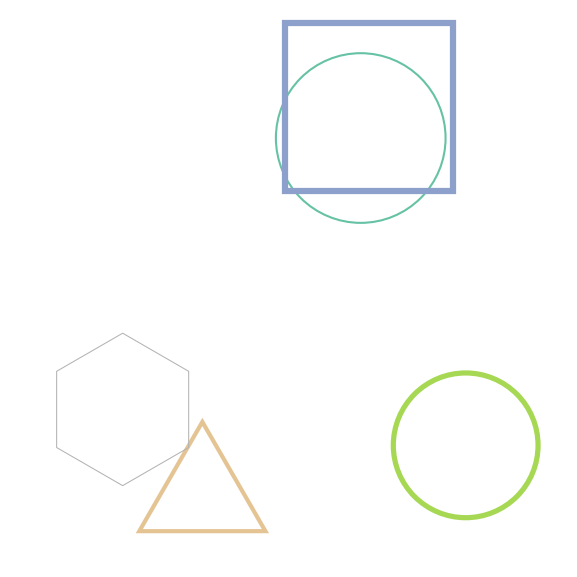[{"shape": "circle", "thickness": 1, "radius": 0.73, "center": [0.625, 0.76]}, {"shape": "square", "thickness": 3, "radius": 0.73, "center": [0.639, 0.814]}, {"shape": "circle", "thickness": 2.5, "radius": 0.63, "center": [0.806, 0.228]}, {"shape": "triangle", "thickness": 2, "radius": 0.63, "center": [0.35, 0.142]}, {"shape": "hexagon", "thickness": 0.5, "radius": 0.66, "center": [0.212, 0.29]}]